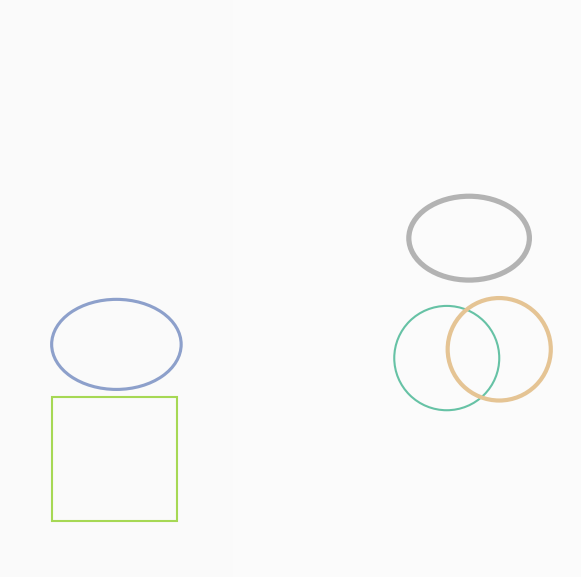[{"shape": "circle", "thickness": 1, "radius": 0.45, "center": [0.769, 0.379]}, {"shape": "oval", "thickness": 1.5, "radius": 0.56, "center": [0.2, 0.403]}, {"shape": "square", "thickness": 1, "radius": 0.54, "center": [0.196, 0.205]}, {"shape": "circle", "thickness": 2, "radius": 0.44, "center": [0.859, 0.394]}, {"shape": "oval", "thickness": 2.5, "radius": 0.52, "center": [0.807, 0.587]}]